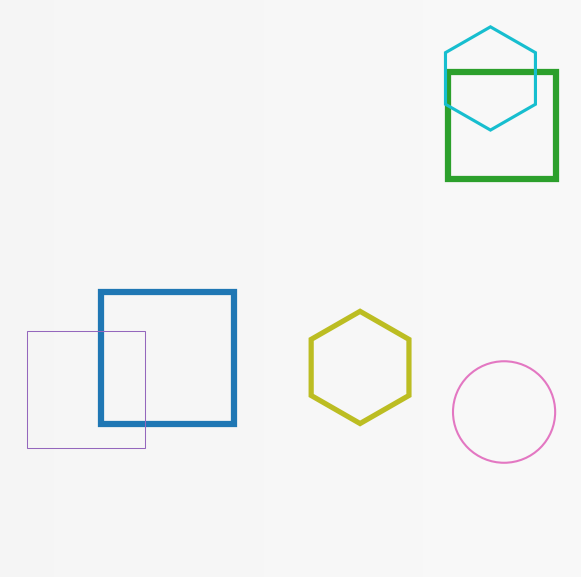[{"shape": "square", "thickness": 3, "radius": 0.57, "center": [0.287, 0.379]}, {"shape": "square", "thickness": 3, "radius": 0.47, "center": [0.864, 0.782]}, {"shape": "square", "thickness": 0.5, "radius": 0.51, "center": [0.148, 0.326]}, {"shape": "circle", "thickness": 1, "radius": 0.44, "center": [0.867, 0.286]}, {"shape": "hexagon", "thickness": 2.5, "radius": 0.49, "center": [0.619, 0.363]}, {"shape": "hexagon", "thickness": 1.5, "radius": 0.45, "center": [0.844, 0.863]}]